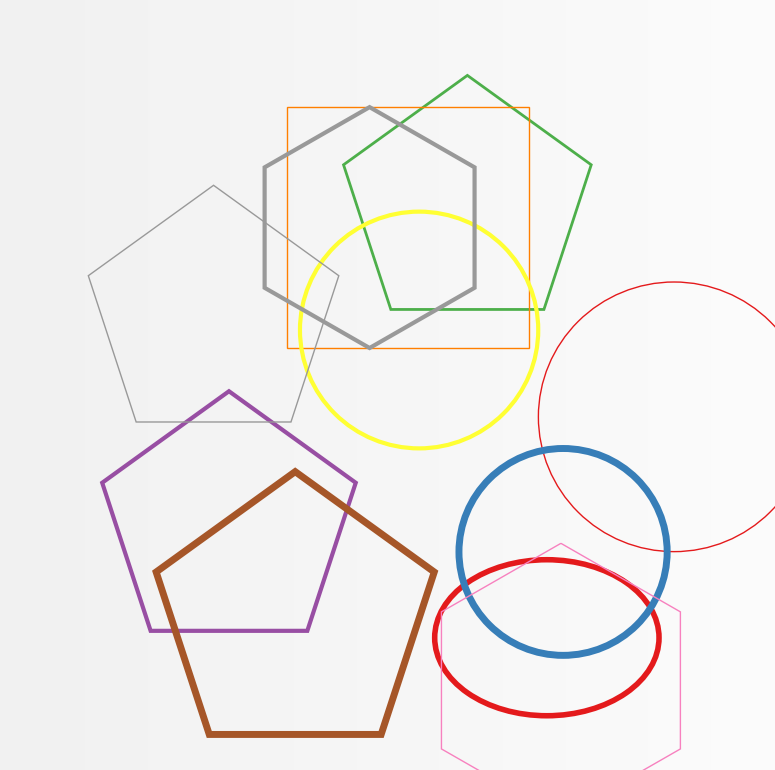[{"shape": "circle", "thickness": 0.5, "radius": 0.88, "center": [0.87, 0.459]}, {"shape": "oval", "thickness": 2, "radius": 0.72, "center": [0.706, 0.172]}, {"shape": "circle", "thickness": 2.5, "radius": 0.67, "center": [0.727, 0.283]}, {"shape": "pentagon", "thickness": 1, "radius": 0.84, "center": [0.603, 0.734]}, {"shape": "pentagon", "thickness": 1.5, "radius": 0.86, "center": [0.295, 0.32]}, {"shape": "square", "thickness": 0.5, "radius": 0.78, "center": [0.526, 0.705]}, {"shape": "circle", "thickness": 1.5, "radius": 0.77, "center": [0.541, 0.571]}, {"shape": "pentagon", "thickness": 2.5, "radius": 0.94, "center": [0.381, 0.199]}, {"shape": "hexagon", "thickness": 0.5, "radius": 0.89, "center": [0.724, 0.116]}, {"shape": "pentagon", "thickness": 0.5, "radius": 0.85, "center": [0.276, 0.589]}, {"shape": "hexagon", "thickness": 1.5, "radius": 0.78, "center": [0.477, 0.704]}]